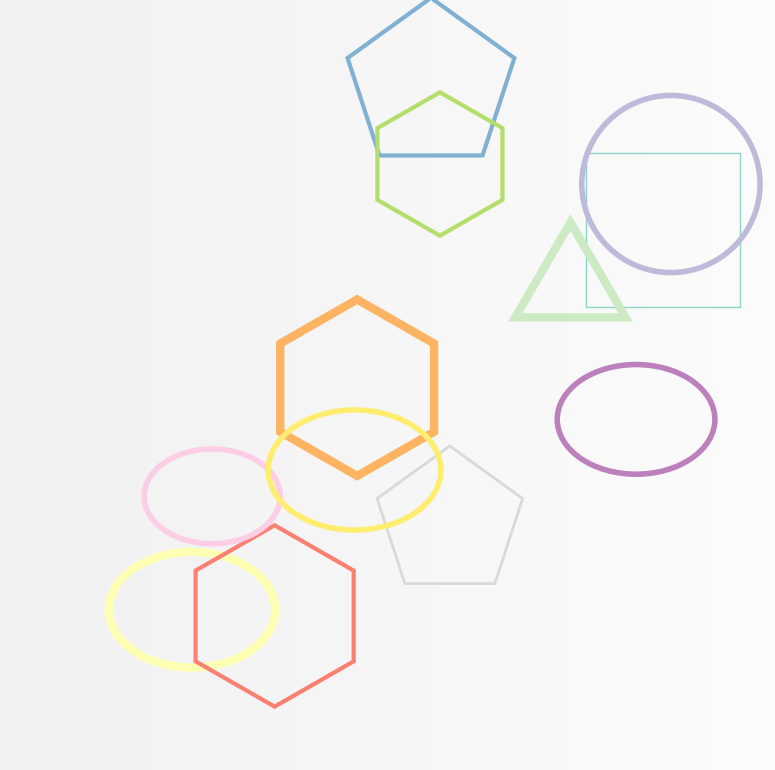[{"shape": "square", "thickness": 0.5, "radius": 0.5, "center": [0.855, 0.701]}, {"shape": "oval", "thickness": 3, "radius": 0.54, "center": [0.248, 0.208]}, {"shape": "circle", "thickness": 2, "radius": 0.58, "center": [0.866, 0.761]}, {"shape": "hexagon", "thickness": 1.5, "radius": 0.59, "center": [0.354, 0.2]}, {"shape": "pentagon", "thickness": 1.5, "radius": 0.57, "center": [0.556, 0.89]}, {"shape": "hexagon", "thickness": 3, "radius": 0.57, "center": [0.461, 0.497]}, {"shape": "hexagon", "thickness": 1.5, "radius": 0.47, "center": [0.568, 0.787]}, {"shape": "oval", "thickness": 2, "radius": 0.44, "center": [0.274, 0.355]}, {"shape": "pentagon", "thickness": 1, "radius": 0.49, "center": [0.58, 0.322]}, {"shape": "oval", "thickness": 2, "radius": 0.51, "center": [0.821, 0.455]}, {"shape": "triangle", "thickness": 3, "radius": 0.41, "center": [0.736, 0.629]}, {"shape": "oval", "thickness": 2, "radius": 0.56, "center": [0.457, 0.39]}]